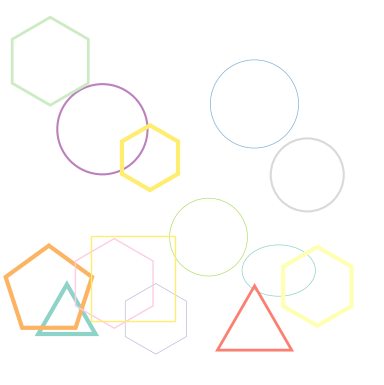[{"shape": "triangle", "thickness": 3, "radius": 0.43, "center": [0.174, 0.175]}, {"shape": "oval", "thickness": 0.5, "radius": 0.48, "center": [0.724, 0.297]}, {"shape": "hexagon", "thickness": 3, "radius": 0.51, "center": [0.824, 0.256]}, {"shape": "hexagon", "thickness": 0.5, "radius": 0.46, "center": [0.405, 0.172]}, {"shape": "triangle", "thickness": 2, "radius": 0.56, "center": [0.661, 0.146]}, {"shape": "circle", "thickness": 0.5, "radius": 0.57, "center": [0.661, 0.73]}, {"shape": "pentagon", "thickness": 3, "radius": 0.59, "center": [0.127, 0.244]}, {"shape": "circle", "thickness": 0.5, "radius": 0.51, "center": [0.542, 0.384]}, {"shape": "hexagon", "thickness": 1, "radius": 0.58, "center": [0.297, 0.264]}, {"shape": "circle", "thickness": 1.5, "radius": 0.47, "center": [0.798, 0.546]}, {"shape": "circle", "thickness": 1.5, "radius": 0.59, "center": [0.266, 0.664]}, {"shape": "hexagon", "thickness": 2, "radius": 0.57, "center": [0.13, 0.841]}, {"shape": "hexagon", "thickness": 3, "radius": 0.42, "center": [0.39, 0.59]}, {"shape": "square", "thickness": 1, "radius": 0.55, "center": [0.345, 0.276]}]